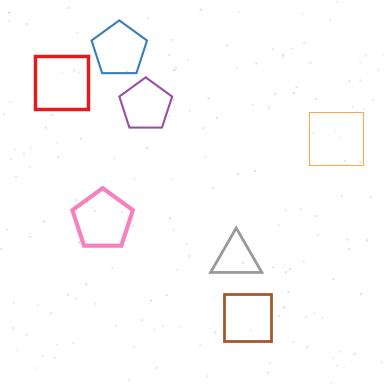[{"shape": "square", "thickness": 2.5, "radius": 0.35, "center": [0.159, 0.786]}, {"shape": "pentagon", "thickness": 1.5, "radius": 0.38, "center": [0.31, 0.871]}, {"shape": "pentagon", "thickness": 1.5, "radius": 0.36, "center": [0.378, 0.727]}, {"shape": "square", "thickness": 0.5, "radius": 0.35, "center": [0.873, 0.641]}, {"shape": "square", "thickness": 2, "radius": 0.3, "center": [0.642, 0.176]}, {"shape": "pentagon", "thickness": 3, "radius": 0.41, "center": [0.267, 0.429]}, {"shape": "triangle", "thickness": 2, "radius": 0.38, "center": [0.614, 0.331]}]